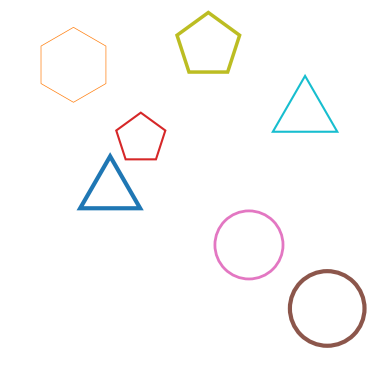[{"shape": "triangle", "thickness": 3, "radius": 0.45, "center": [0.286, 0.504]}, {"shape": "hexagon", "thickness": 0.5, "radius": 0.49, "center": [0.191, 0.832]}, {"shape": "pentagon", "thickness": 1.5, "radius": 0.34, "center": [0.366, 0.64]}, {"shape": "circle", "thickness": 3, "radius": 0.48, "center": [0.85, 0.199]}, {"shape": "circle", "thickness": 2, "radius": 0.44, "center": [0.647, 0.364]}, {"shape": "pentagon", "thickness": 2.5, "radius": 0.43, "center": [0.541, 0.882]}, {"shape": "triangle", "thickness": 1.5, "radius": 0.48, "center": [0.792, 0.706]}]